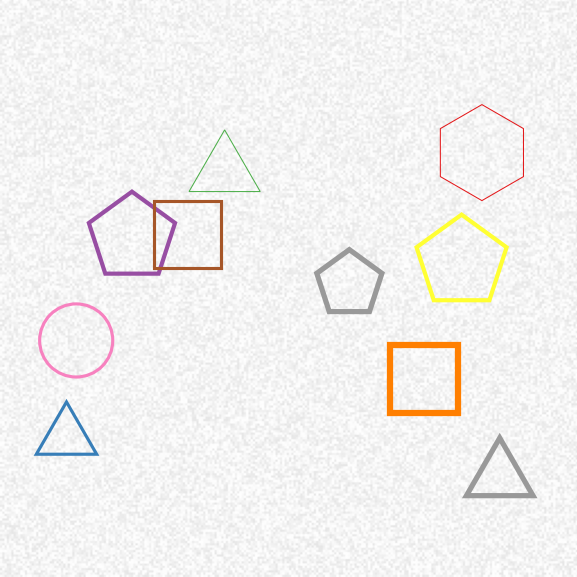[{"shape": "hexagon", "thickness": 0.5, "radius": 0.42, "center": [0.834, 0.735]}, {"shape": "triangle", "thickness": 1.5, "radius": 0.3, "center": [0.115, 0.243]}, {"shape": "triangle", "thickness": 0.5, "radius": 0.36, "center": [0.389, 0.703]}, {"shape": "pentagon", "thickness": 2, "radius": 0.39, "center": [0.228, 0.589]}, {"shape": "square", "thickness": 3, "radius": 0.29, "center": [0.735, 0.342]}, {"shape": "pentagon", "thickness": 2, "radius": 0.41, "center": [0.799, 0.546]}, {"shape": "square", "thickness": 1.5, "radius": 0.29, "center": [0.324, 0.593]}, {"shape": "circle", "thickness": 1.5, "radius": 0.32, "center": [0.132, 0.41]}, {"shape": "pentagon", "thickness": 2.5, "radius": 0.3, "center": [0.605, 0.508]}, {"shape": "triangle", "thickness": 2.5, "radius": 0.33, "center": [0.865, 0.174]}]